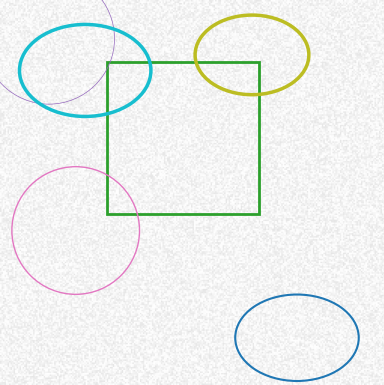[{"shape": "oval", "thickness": 1.5, "radius": 0.8, "center": [0.771, 0.123]}, {"shape": "square", "thickness": 2, "radius": 0.99, "center": [0.475, 0.641]}, {"shape": "circle", "thickness": 0.5, "radius": 0.85, "center": [0.127, 0.9]}, {"shape": "circle", "thickness": 1, "radius": 0.83, "center": [0.197, 0.401]}, {"shape": "oval", "thickness": 2.5, "radius": 0.74, "center": [0.654, 0.857]}, {"shape": "oval", "thickness": 2.5, "radius": 0.85, "center": [0.221, 0.817]}]